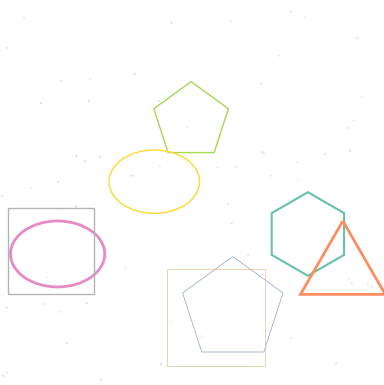[{"shape": "hexagon", "thickness": 1.5, "radius": 0.54, "center": [0.8, 0.392]}, {"shape": "triangle", "thickness": 2, "radius": 0.64, "center": [0.891, 0.299]}, {"shape": "pentagon", "thickness": 0.5, "radius": 0.69, "center": [0.605, 0.197]}, {"shape": "oval", "thickness": 2, "radius": 0.61, "center": [0.15, 0.34]}, {"shape": "pentagon", "thickness": 1, "radius": 0.51, "center": [0.496, 0.686]}, {"shape": "oval", "thickness": 1, "radius": 0.59, "center": [0.401, 0.528]}, {"shape": "square", "thickness": 0.5, "radius": 0.63, "center": [0.561, 0.175]}, {"shape": "square", "thickness": 1, "radius": 0.56, "center": [0.132, 0.348]}]